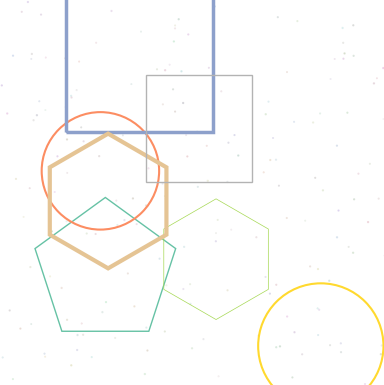[{"shape": "pentagon", "thickness": 1, "radius": 0.96, "center": [0.274, 0.295]}, {"shape": "circle", "thickness": 1.5, "radius": 0.76, "center": [0.261, 0.556]}, {"shape": "square", "thickness": 2.5, "radius": 0.95, "center": [0.363, 0.848]}, {"shape": "hexagon", "thickness": 0.5, "radius": 0.78, "center": [0.561, 0.327]}, {"shape": "circle", "thickness": 1.5, "radius": 0.81, "center": [0.833, 0.101]}, {"shape": "hexagon", "thickness": 3, "radius": 0.87, "center": [0.281, 0.478]}, {"shape": "square", "thickness": 1, "radius": 0.69, "center": [0.516, 0.666]}]